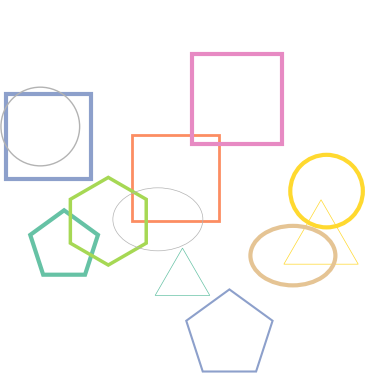[{"shape": "pentagon", "thickness": 3, "radius": 0.46, "center": [0.166, 0.361]}, {"shape": "triangle", "thickness": 0.5, "radius": 0.41, "center": [0.474, 0.274]}, {"shape": "square", "thickness": 2, "radius": 0.56, "center": [0.456, 0.538]}, {"shape": "square", "thickness": 3, "radius": 0.55, "center": [0.127, 0.645]}, {"shape": "pentagon", "thickness": 1.5, "radius": 0.59, "center": [0.596, 0.13]}, {"shape": "square", "thickness": 3, "radius": 0.58, "center": [0.616, 0.743]}, {"shape": "hexagon", "thickness": 2.5, "radius": 0.57, "center": [0.281, 0.425]}, {"shape": "circle", "thickness": 3, "radius": 0.47, "center": [0.848, 0.504]}, {"shape": "triangle", "thickness": 0.5, "radius": 0.56, "center": [0.834, 0.37]}, {"shape": "oval", "thickness": 3, "radius": 0.55, "center": [0.761, 0.336]}, {"shape": "circle", "thickness": 1, "radius": 0.51, "center": [0.105, 0.671]}, {"shape": "oval", "thickness": 0.5, "radius": 0.58, "center": [0.41, 0.43]}]